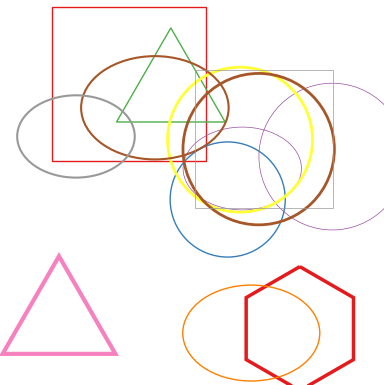[{"shape": "hexagon", "thickness": 2.5, "radius": 0.8, "center": [0.779, 0.146]}, {"shape": "square", "thickness": 1, "radius": 1.0, "center": [0.335, 0.781]}, {"shape": "circle", "thickness": 1, "radius": 0.75, "center": [0.591, 0.482]}, {"shape": "triangle", "thickness": 1, "radius": 0.81, "center": [0.444, 0.765]}, {"shape": "oval", "thickness": 0.5, "radius": 0.77, "center": [0.629, 0.562]}, {"shape": "circle", "thickness": 0.5, "radius": 0.95, "center": [0.863, 0.593]}, {"shape": "oval", "thickness": 1, "radius": 0.89, "center": [0.653, 0.135]}, {"shape": "circle", "thickness": 2, "radius": 0.94, "center": [0.624, 0.637]}, {"shape": "circle", "thickness": 2, "radius": 0.98, "center": [0.672, 0.613]}, {"shape": "oval", "thickness": 1.5, "radius": 0.96, "center": [0.402, 0.72]}, {"shape": "triangle", "thickness": 3, "radius": 0.85, "center": [0.153, 0.165]}, {"shape": "oval", "thickness": 1.5, "radius": 0.76, "center": [0.197, 0.646]}, {"shape": "square", "thickness": 0.5, "radius": 0.9, "center": [0.686, 0.638]}]